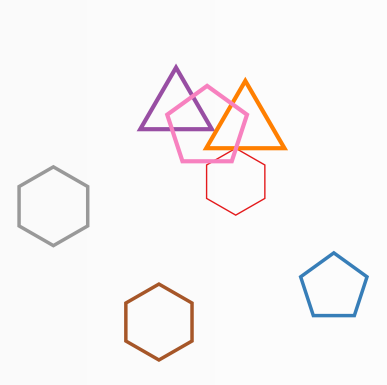[{"shape": "hexagon", "thickness": 1, "radius": 0.43, "center": [0.608, 0.528]}, {"shape": "pentagon", "thickness": 2.5, "radius": 0.45, "center": [0.862, 0.253]}, {"shape": "triangle", "thickness": 3, "radius": 0.53, "center": [0.454, 0.718]}, {"shape": "triangle", "thickness": 3, "radius": 0.58, "center": [0.633, 0.673]}, {"shape": "hexagon", "thickness": 2.5, "radius": 0.49, "center": [0.41, 0.164]}, {"shape": "pentagon", "thickness": 3, "radius": 0.54, "center": [0.534, 0.669]}, {"shape": "hexagon", "thickness": 2.5, "radius": 0.51, "center": [0.138, 0.464]}]